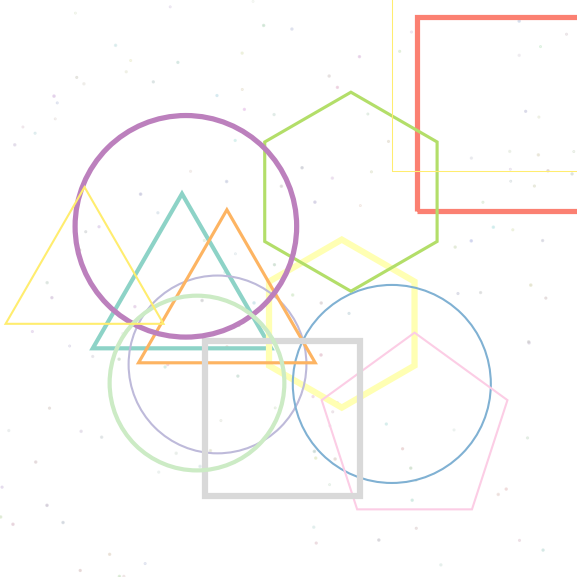[{"shape": "triangle", "thickness": 2, "radius": 0.89, "center": [0.315, 0.485]}, {"shape": "hexagon", "thickness": 3, "radius": 0.73, "center": [0.592, 0.439]}, {"shape": "circle", "thickness": 1, "radius": 0.77, "center": [0.377, 0.368]}, {"shape": "square", "thickness": 2.5, "radius": 0.84, "center": [0.889, 0.801]}, {"shape": "circle", "thickness": 1, "radius": 0.86, "center": [0.678, 0.334]}, {"shape": "triangle", "thickness": 1.5, "radius": 0.88, "center": [0.393, 0.459]}, {"shape": "hexagon", "thickness": 1.5, "radius": 0.86, "center": [0.608, 0.667]}, {"shape": "pentagon", "thickness": 1, "radius": 0.85, "center": [0.718, 0.254]}, {"shape": "square", "thickness": 3, "radius": 0.67, "center": [0.49, 0.274]}, {"shape": "circle", "thickness": 2.5, "radius": 0.96, "center": [0.322, 0.607]}, {"shape": "circle", "thickness": 2, "radius": 0.76, "center": [0.341, 0.336]}, {"shape": "square", "thickness": 0.5, "radius": 0.96, "center": [0.87, 0.894]}, {"shape": "triangle", "thickness": 1, "radius": 0.79, "center": [0.146, 0.517]}]